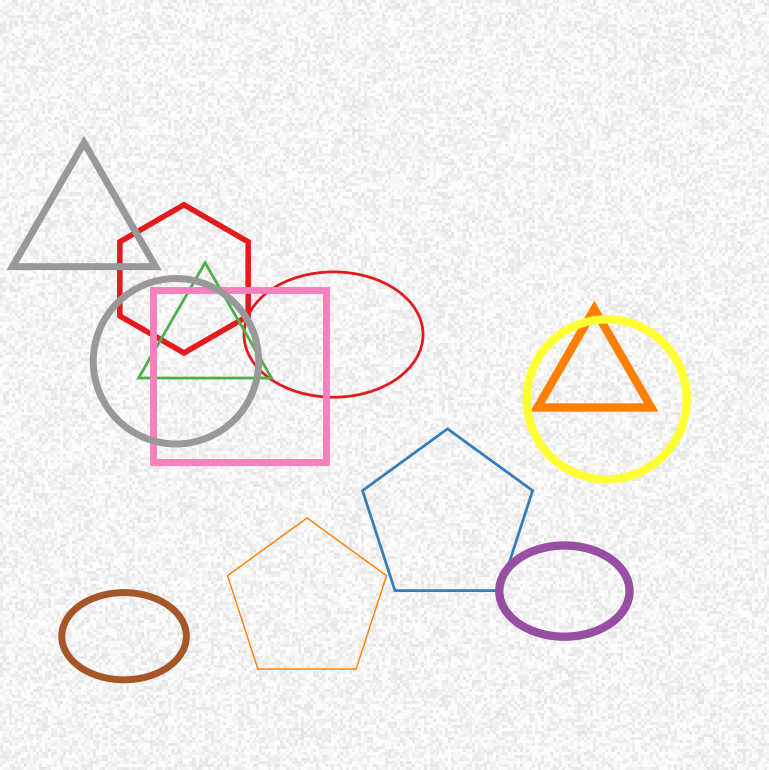[{"shape": "oval", "thickness": 1, "radius": 0.58, "center": [0.433, 0.566]}, {"shape": "hexagon", "thickness": 2, "radius": 0.48, "center": [0.239, 0.638]}, {"shape": "pentagon", "thickness": 1, "radius": 0.58, "center": [0.581, 0.327]}, {"shape": "triangle", "thickness": 1, "radius": 0.5, "center": [0.266, 0.559]}, {"shape": "oval", "thickness": 3, "radius": 0.42, "center": [0.733, 0.232]}, {"shape": "pentagon", "thickness": 0.5, "radius": 0.54, "center": [0.399, 0.219]}, {"shape": "triangle", "thickness": 3, "radius": 0.43, "center": [0.772, 0.513]}, {"shape": "circle", "thickness": 3, "radius": 0.52, "center": [0.788, 0.481]}, {"shape": "oval", "thickness": 2.5, "radius": 0.4, "center": [0.161, 0.174]}, {"shape": "square", "thickness": 2.5, "radius": 0.56, "center": [0.311, 0.511]}, {"shape": "circle", "thickness": 2.5, "radius": 0.54, "center": [0.229, 0.531]}, {"shape": "triangle", "thickness": 2.5, "radius": 0.54, "center": [0.109, 0.707]}]